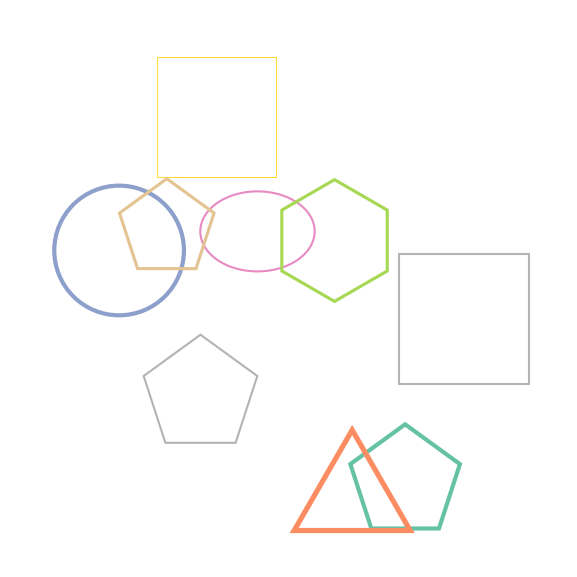[{"shape": "pentagon", "thickness": 2, "radius": 0.5, "center": [0.702, 0.165]}, {"shape": "triangle", "thickness": 2.5, "radius": 0.58, "center": [0.61, 0.139]}, {"shape": "circle", "thickness": 2, "radius": 0.56, "center": [0.206, 0.565]}, {"shape": "oval", "thickness": 1, "radius": 0.5, "center": [0.446, 0.598]}, {"shape": "hexagon", "thickness": 1.5, "radius": 0.53, "center": [0.579, 0.583]}, {"shape": "square", "thickness": 0.5, "radius": 0.52, "center": [0.375, 0.796]}, {"shape": "pentagon", "thickness": 1.5, "radius": 0.43, "center": [0.289, 0.604]}, {"shape": "square", "thickness": 1, "radius": 0.56, "center": [0.803, 0.447]}, {"shape": "pentagon", "thickness": 1, "radius": 0.52, "center": [0.347, 0.316]}]